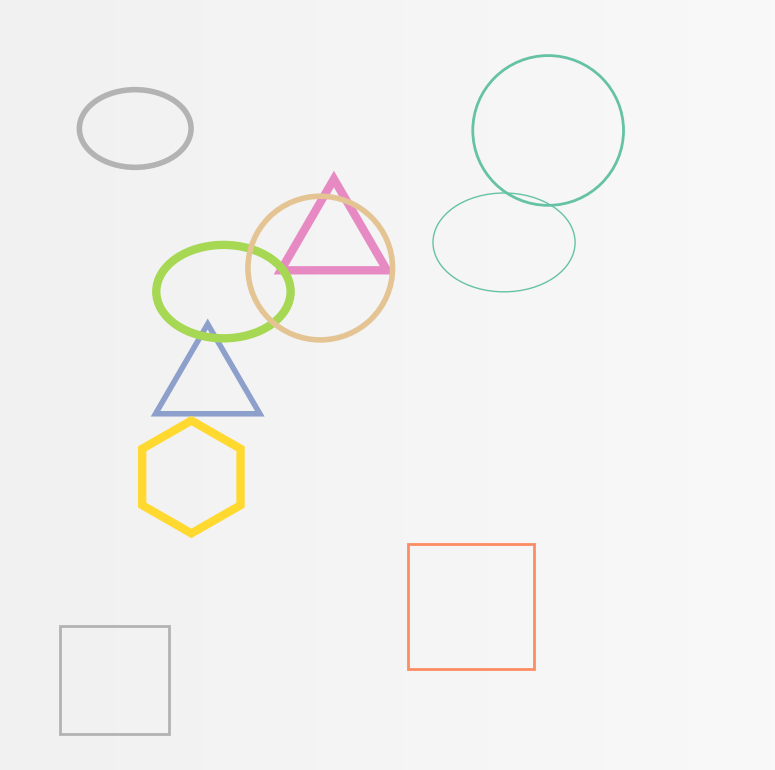[{"shape": "circle", "thickness": 1, "radius": 0.49, "center": [0.707, 0.831]}, {"shape": "oval", "thickness": 0.5, "radius": 0.46, "center": [0.65, 0.685]}, {"shape": "square", "thickness": 1, "radius": 0.41, "center": [0.608, 0.212]}, {"shape": "triangle", "thickness": 2, "radius": 0.39, "center": [0.268, 0.501]}, {"shape": "triangle", "thickness": 3, "radius": 0.4, "center": [0.431, 0.688]}, {"shape": "oval", "thickness": 3, "radius": 0.43, "center": [0.288, 0.621]}, {"shape": "hexagon", "thickness": 3, "radius": 0.37, "center": [0.247, 0.381]}, {"shape": "circle", "thickness": 2, "radius": 0.47, "center": [0.413, 0.652]}, {"shape": "oval", "thickness": 2, "radius": 0.36, "center": [0.174, 0.833]}, {"shape": "square", "thickness": 1, "radius": 0.35, "center": [0.148, 0.117]}]